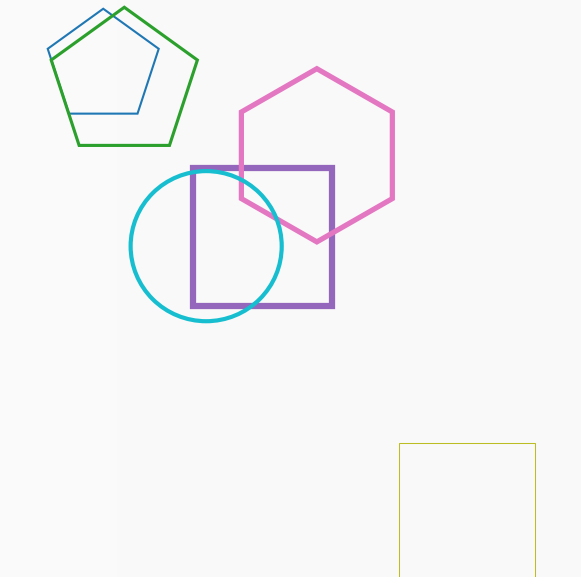[{"shape": "pentagon", "thickness": 1, "radius": 0.5, "center": [0.178, 0.884]}, {"shape": "pentagon", "thickness": 1.5, "radius": 0.66, "center": [0.214, 0.854]}, {"shape": "square", "thickness": 3, "radius": 0.6, "center": [0.451, 0.588]}, {"shape": "hexagon", "thickness": 2.5, "radius": 0.75, "center": [0.545, 0.73]}, {"shape": "square", "thickness": 0.5, "radius": 0.59, "center": [0.803, 0.115]}, {"shape": "circle", "thickness": 2, "radius": 0.65, "center": [0.355, 0.573]}]